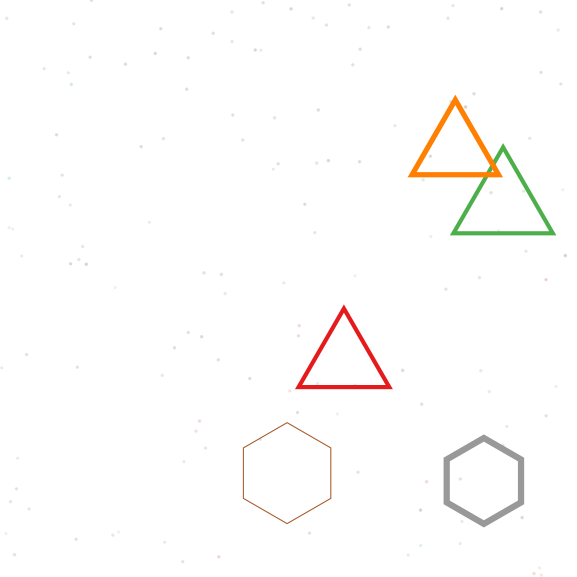[{"shape": "triangle", "thickness": 2, "radius": 0.45, "center": [0.596, 0.374]}, {"shape": "triangle", "thickness": 2, "radius": 0.5, "center": [0.871, 0.645]}, {"shape": "triangle", "thickness": 2.5, "radius": 0.43, "center": [0.788, 0.74]}, {"shape": "hexagon", "thickness": 0.5, "radius": 0.44, "center": [0.497, 0.18]}, {"shape": "hexagon", "thickness": 3, "radius": 0.37, "center": [0.838, 0.166]}]